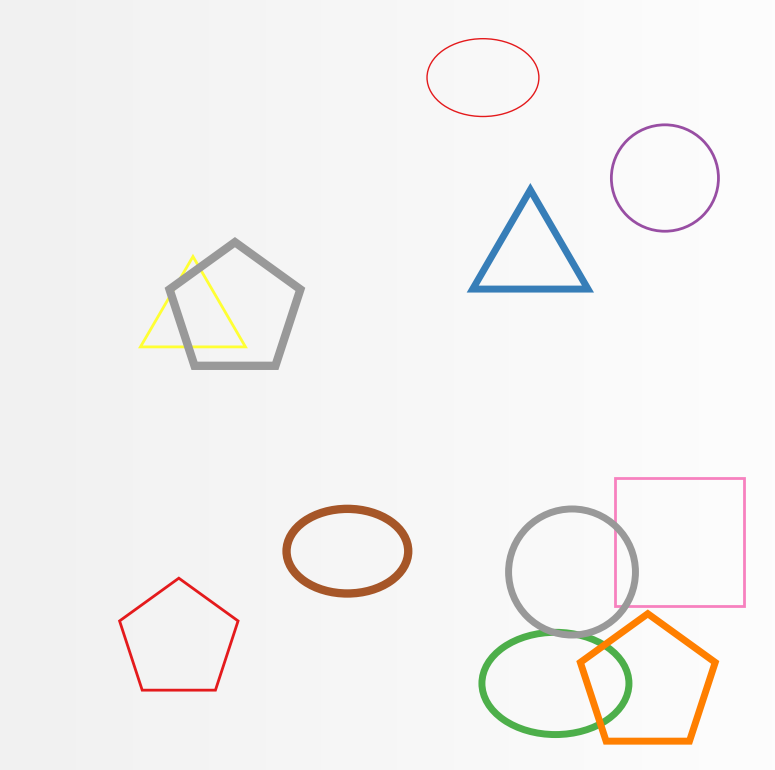[{"shape": "oval", "thickness": 0.5, "radius": 0.36, "center": [0.623, 0.899]}, {"shape": "pentagon", "thickness": 1, "radius": 0.4, "center": [0.231, 0.169]}, {"shape": "triangle", "thickness": 2.5, "radius": 0.43, "center": [0.684, 0.668]}, {"shape": "oval", "thickness": 2.5, "radius": 0.47, "center": [0.717, 0.112]}, {"shape": "circle", "thickness": 1, "radius": 0.35, "center": [0.858, 0.769]}, {"shape": "pentagon", "thickness": 2.5, "radius": 0.46, "center": [0.836, 0.111]}, {"shape": "triangle", "thickness": 1, "radius": 0.39, "center": [0.249, 0.589]}, {"shape": "oval", "thickness": 3, "radius": 0.39, "center": [0.448, 0.284]}, {"shape": "square", "thickness": 1, "radius": 0.42, "center": [0.877, 0.297]}, {"shape": "circle", "thickness": 2.5, "radius": 0.41, "center": [0.738, 0.257]}, {"shape": "pentagon", "thickness": 3, "radius": 0.44, "center": [0.303, 0.597]}]